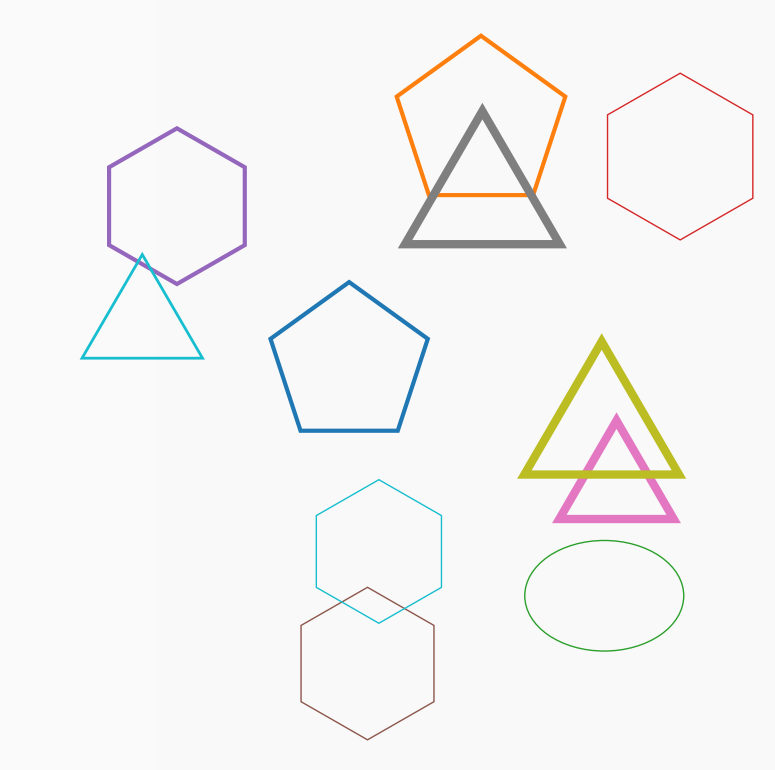[{"shape": "pentagon", "thickness": 1.5, "radius": 0.53, "center": [0.451, 0.527]}, {"shape": "pentagon", "thickness": 1.5, "radius": 0.57, "center": [0.621, 0.839]}, {"shape": "oval", "thickness": 0.5, "radius": 0.51, "center": [0.78, 0.226]}, {"shape": "hexagon", "thickness": 0.5, "radius": 0.54, "center": [0.878, 0.797]}, {"shape": "hexagon", "thickness": 1.5, "radius": 0.51, "center": [0.228, 0.732]}, {"shape": "hexagon", "thickness": 0.5, "radius": 0.5, "center": [0.474, 0.138]}, {"shape": "triangle", "thickness": 3, "radius": 0.43, "center": [0.795, 0.369]}, {"shape": "triangle", "thickness": 3, "radius": 0.58, "center": [0.622, 0.74]}, {"shape": "triangle", "thickness": 3, "radius": 0.58, "center": [0.776, 0.441]}, {"shape": "hexagon", "thickness": 0.5, "radius": 0.47, "center": [0.489, 0.284]}, {"shape": "triangle", "thickness": 1, "radius": 0.45, "center": [0.184, 0.58]}]